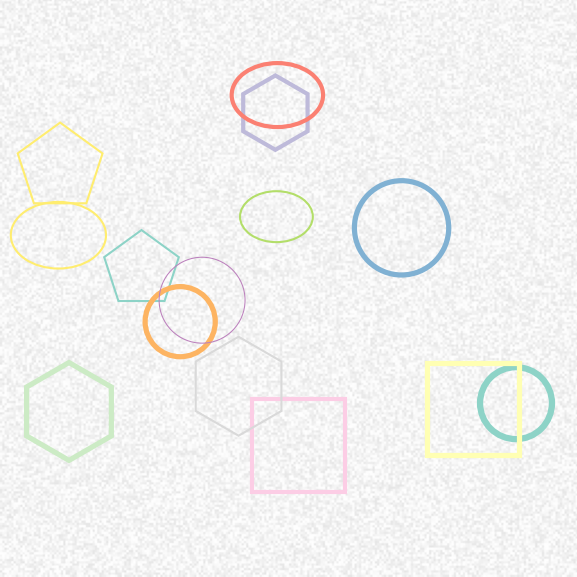[{"shape": "circle", "thickness": 3, "radius": 0.31, "center": [0.894, 0.301]}, {"shape": "pentagon", "thickness": 1, "radius": 0.34, "center": [0.245, 0.533]}, {"shape": "square", "thickness": 2.5, "radius": 0.4, "center": [0.819, 0.291]}, {"shape": "hexagon", "thickness": 2, "radius": 0.32, "center": [0.477, 0.804]}, {"shape": "oval", "thickness": 2, "radius": 0.4, "center": [0.48, 0.834]}, {"shape": "circle", "thickness": 2.5, "radius": 0.41, "center": [0.695, 0.605]}, {"shape": "circle", "thickness": 2.5, "radius": 0.3, "center": [0.312, 0.442]}, {"shape": "oval", "thickness": 1, "radius": 0.32, "center": [0.479, 0.624]}, {"shape": "square", "thickness": 2, "radius": 0.4, "center": [0.517, 0.228]}, {"shape": "hexagon", "thickness": 1, "radius": 0.43, "center": [0.413, 0.33]}, {"shape": "circle", "thickness": 0.5, "radius": 0.37, "center": [0.35, 0.479]}, {"shape": "hexagon", "thickness": 2.5, "radius": 0.42, "center": [0.119, 0.287]}, {"shape": "pentagon", "thickness": 1, "radius": 0.39, "center": [0.104, 0.71]}, {"shape": "oval", "thickness": 1, "radius": 0.41, "center": [0.101, 0.592]}]